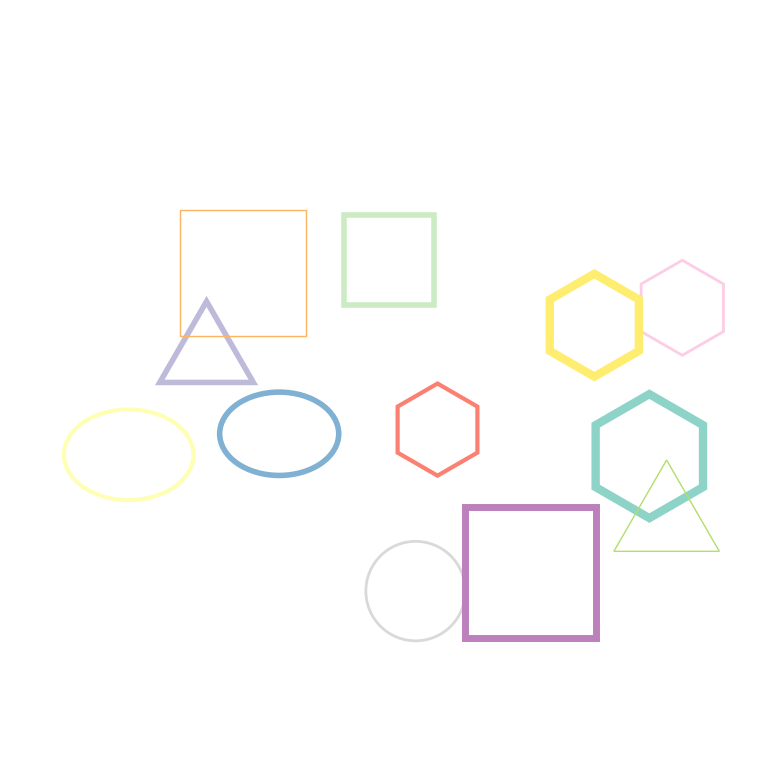[{"shape": "hexagon", "thickness": 3, "radius": 0.4, "center": [0.843, 0.408]}, {"shape": "oval", "thickness": 1.5, "radius": 0.42, "center": [0.167, 0.409]}, {"shape": "triangle", "thickness": 2, "radius": 0.35, "center": [0.268, 0.538]}, {"shape": "hexagon", "thickness": 1.5, "radius": 0.3, "center": [0.568, 0.442]}, {"shape": "oval", "thickness": 2, "radius": 0.39, "center": [0.363, 0.437]}, {"shape": "square", "thickness": 0.5, "radius": 0.41, "center": [0.316, 0.645]}, {"shape": "triangle", "thickness": 0.5, "radius": 0.4, "center": [0.866, 0.324]}, {"shape": "hexagon", "thickness": 1, "radius": 0.31, "center": [0.886, 0.6]}, {"shape": "circle", "thickness": 1, "radius": 0.32, "center": [0.54, 0.232]}, {"shape": "square", "thickness": 2.5, "radius": 0.43, "center": [0.689, 0.257]}, {"shape": "square", "thickness": 2, "radius": 0.29, "center": [0.506, 0.662]}, {"shape": "hexagon", "thickness": 3, "radius": 0.33, "center": [0.772, 0.578]}]